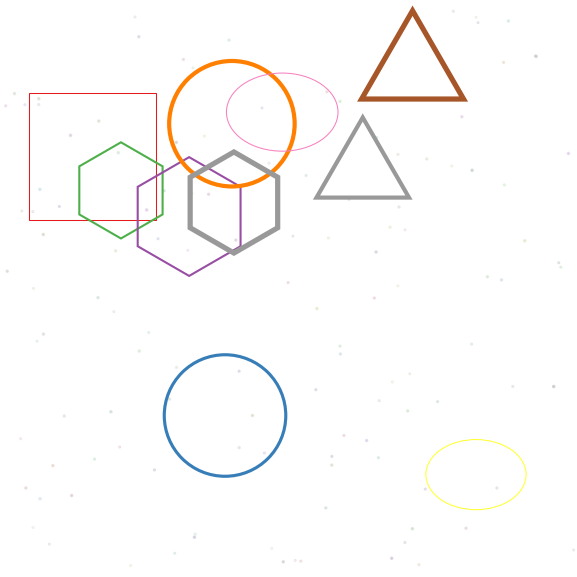[{"shape": "square", "thickness": 0.5, "radius": 0.55, "center": [0.161, 0.729]}, {"shape": "circle", "thickness": 1.5, "radius": 0.53, "center": [0.39, 0.28]}, {"shape": "hexagon", "thickness": 1, "radius": 0.42, "center": [0.209, 0.669]}, {"shape": "hexagon", "thickness": 1, "radius": 0.51, "center": [0.327, 0.624]}, {"shape": "circle", "thickness": 2, "radius": 0.54, "center": [0.402, 0.785]}, {"shape": "oval", "thickness": 0.5, "radius": 0.43, "center": [0.824, 0.177]}, {"shape": "triangle", "thickness": 2.5, "radius": 0.51, "center": [0.714, 0.879]}, {"shape": "oval", "thickness": 0.5, "radius": 0.48, "center": [0.489, 0.805]}, {"shape": "hexagon", "thickness": 2.5, "radius": 0.44, "center": [0.405, 0.648]}, {"shape": "triangle", "thickness": 2, "radius": 0.46, "center": [0.628, 0.703]}]